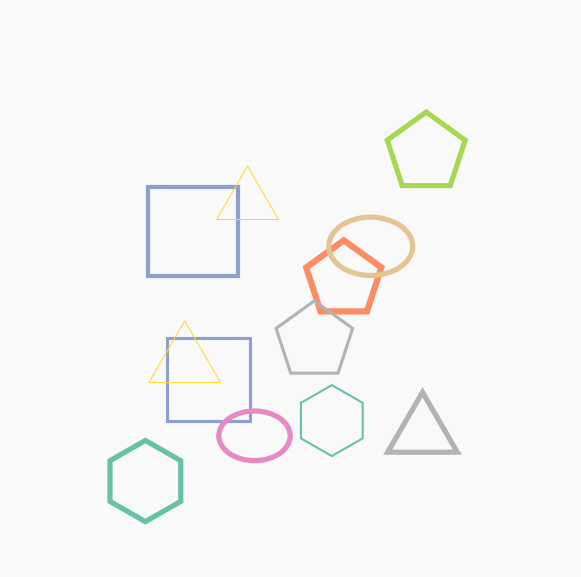[{"shape": "hexagon", "thickness": 1, "radius": 0.31, "center": [0.571, 0.271]}, {"shape": "hexagon", "thickness": 2.5, "radius": 0.35, "center": [0.25, 0.166]}, {"shape": "pentagon", "thickness": 3, "radius": 0.34, "center": [0.591, 0.515]}, {"shape": "square", "thickness": 1.5, "radius": 0.36, "center": [0.359, 0.342]}, {"shape": "square", "thickness": 2, "radius": 0.39, "center": [0.332, 0.598]}, {"shape": "oval", "thickness": 2.5, "radius": 0.31, "center": [0.438, 0.244]}, {"shape": "pentagon", "thickness": 2.5, "radius": 0.35, "center": [0.733, 0.735]}, {"shape": "triangle", "thickness": 0.5, "radius": 0.31, "center": [0.426, 0.65]}, {"shape": "triangle", "thickness": 0.5, "radius": 0.36, "center": [0.318, 0.372]}, {"shape": "oval", "thickness": 2.5, "radius": 0.36, "center": [0.638, 0.573]}, {"shape": "triangle", "thickness": 2.5, "radius": 0.35, "center": [0.727, 0.251]}, {"shape": "pentagon", "thickness": 1.5, "radius": 0.35, "center": [0.541, 0.409]}]